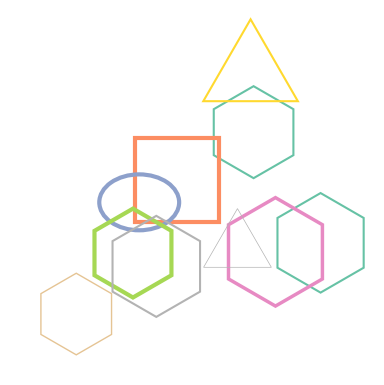[{"shape": "hexagon", "thickness": 1.5, "radius": 0.65, "center": [0.833, 0.369]}, {"shape": "hexagon", "thickness": 1.5, "radius": 0.6, "center": [0.659, 0.657]}, {"shape": "square", "thickness": 3, "radius": 0.54, "center": [0.46, 0.532]}, {"shape": "oval", "thickness": 3, "radius": 0.52, "center": [0.362, 0.474]}, {"shape": "hexagon", "thickness": 2.5, "radius": 0.7, "center": [0.715, 0.346]}, {"shape": "hexagon", "thickness": 3, "radius": 0.58, "center": [0.345, 0.343]}, {"shape": "triangle", "thickness": 1.5, "radius": 0.71, "center": [0.651, 0.808]}, {"shape": "hexagon", "thickness": 1, "radius": 0.53, "center": [0.198, 0.184]}, {"shape": "hexagon", "thickness": 1.5, "radius": 0.66, "center": [0.406, 0.308]}, {"shape": "triangle", "thickness": 0.5, "radius": 0.51, "center": [0.617, 0.357]}]